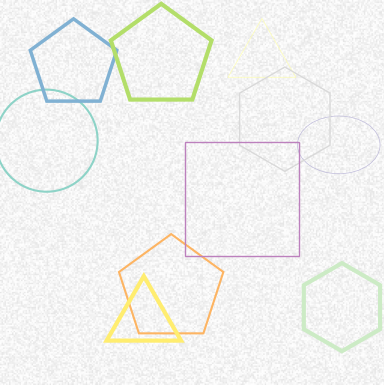[{"shape": "circle", "thickness": 1.5, "radius": 0.66, "center": [0.121, 0.635]}, {"shape": "triangle", "thickness": 0.5, "radius": 0.51, "center": [0.68, 0.85]}, {"shape": "oval", "thickness": 0.5, "radius": 0.54, "center": [0.88, 0.624]}, {"shape": "pentagon", "thickness": 2.5, "radius": 0.59, "center": [0.191, 0.833]}, {"shape": "pentagon", "thickness": 1.5, "radius": 0.71, "center": [0.445, 0.249]}, {"shape": "pentagon", "thickness": 3, "radius": 0.69, "center": [0.419, 0.853]}, {"shape": "hexagon", "thickness": 1, "radius": 0.68, "center": [0.74, 0.69]}, {"shape": "square", "thickness": 1, "radius": 0.74, "center": [0.628, 0.483]}, {"shape": "hexagon", "thickness": 3, "radius": 0.57, "center": [0.888, 0.202]}, {"shape": "triangle", "thickness": 3, "radius": 0.56, "center": [0.374, 0.171]}]